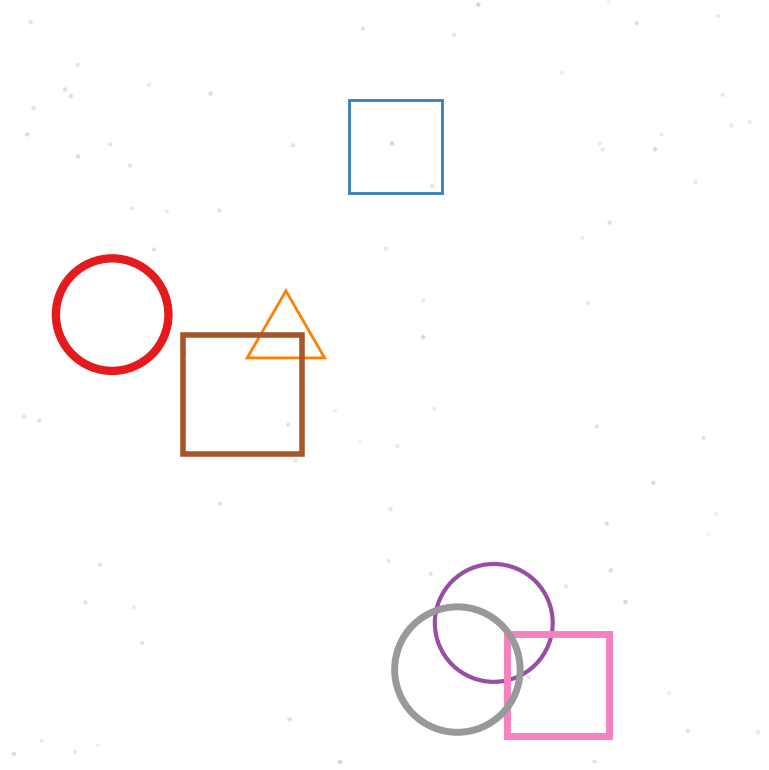[{"shape": "circle", "thickness": 3, "radius": 0.37, "center": [0.146, 0.591]}, {"shape": "square", "thickness": 1, "radius": 0.3, "center": [0.513, 0.81]}, {"shape": "circle", "thickness": 1.5, "radius": 0.38, "center": [0.641, 0.191]}, {"shape": "triangle", "thickness": 1, "radius": 0.29, "center": [0.371, 0.564]}, {"shape": "square", "thickness": 2, "radius": 0.39, "center": [0.315, 0.487]}, {"shape": "square", "thickness": 2.5, "radius": 0.33, "center": [0.725, 0.111]}, {"shape": "circle", "thickness": 2.5, "radius": 0.41, "center": [0.594, 0.13]}]